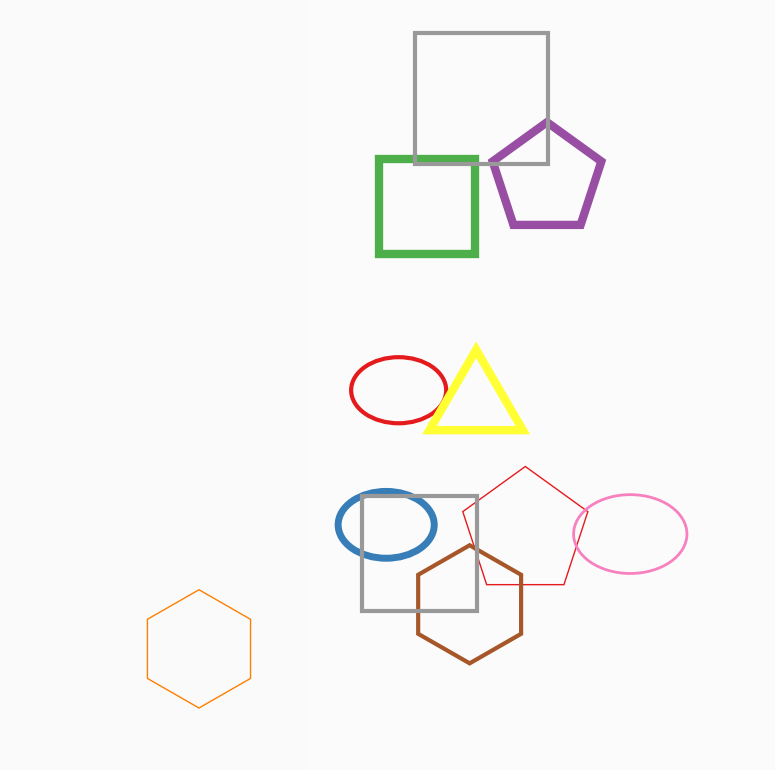[{"shape": "oval", "thickness": 1.5, "radius": 0.31, "center": [0.514, 0.493]}, {"shape": "pentagon", "thickness": 0.5, "radius": 0.42, "center": [0.678, 0.309]}, {"shape": "oval", "thickness": 2.5, "radius": 0.31, "center": [0.498, 0.318]}, {"shape": "square", "thickness": 3, "radius": 0.31, "center": [0.551, 0.732]}, {"shape": "pentagon", "thickness": 3, "radius": 0.37, "center": [0.706, 0.768]}, {"shape": "hexagon", "thickness": 0.5, "radius": 0.38, "center": [0.257, 0.157]}, {"shape": "triangle", "thickness": 3, "radius": 0.35, "center": [0.614, 0.476]}, {"shape": "hexagon", "thickness": 1.5, "radius": 0.38, "center": [0.606, 0.215]}, {"shape": "oval", "thickness": 1, "radius": 0.37, "center": [0.813, 0.306]}, {"shape": "square", "thickness": 1.5, "radius": 0.37, "center": [0.541, 0.281]}, {"shape": "square", "thickness": 1.5, "radius": 0.43, "center": [0.621, 0.872]}]